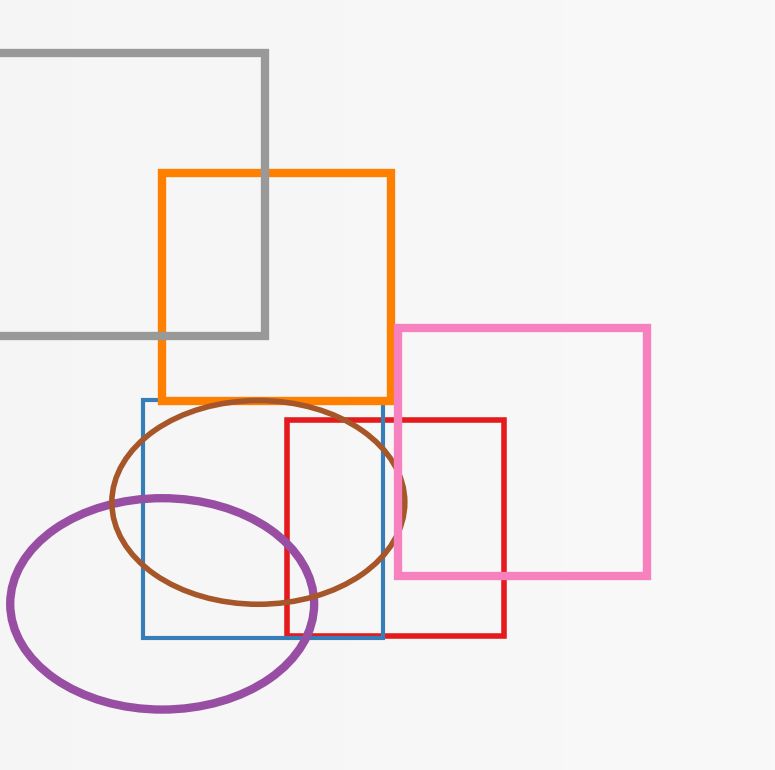[{"shape": "square", "thickness": 2, "radius": 0.7, "center": [0.51, 0.314]}, {"shape": "square", "thickness": 1.5, "radius": 0.78, "center": [0.339, 0.326]}, {"shape": "oval", "thickness": 3, "radius": 0.98, "center": [0.209, 0.216]}, {"shape": "square", "thickness": 3, "radius": 0.74, "center": [0.357, 0.627]}, {"shape": "oval", "thickness": 2, "radius": 0.95, "center": [0.333, 0.348]}, {"shape": "square", "thickness": 3, "radius": 0.8, "center": [0.674, 0.413]}, {"shape": "square", "thickness": 3, "radius": 0.92, "center": [0.158, 0.747]}]